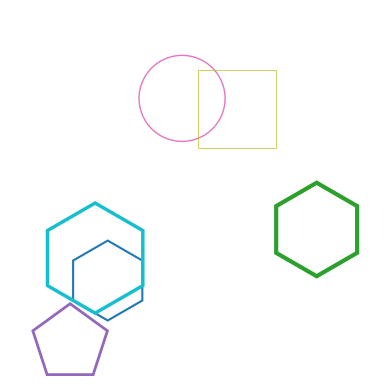[{"shape": "hexagon", "thickness": 1.5, "radius": 0.52, "center": [0.28, 0.271]}, {"shape": "hexagon", "thickness": 3, "radius": 0.61, "center": [0.822, 0.404]}, {"shape": "pentagon", "thickness": 2, "radius": 0.51, "center": [0.182, 0.109]}, {"shape": "circle", "thickness": 1, "radius": 0.56, "center": [0.473, 0.744]}, {"shape": "square", "thickness": 0.5, "radius": 0.5, "center": [0.616, 0.717]}, {"shape": "hexagon", "thickness": 2.5, "radius": 0.71, "center": [0.247, 0.33]}]